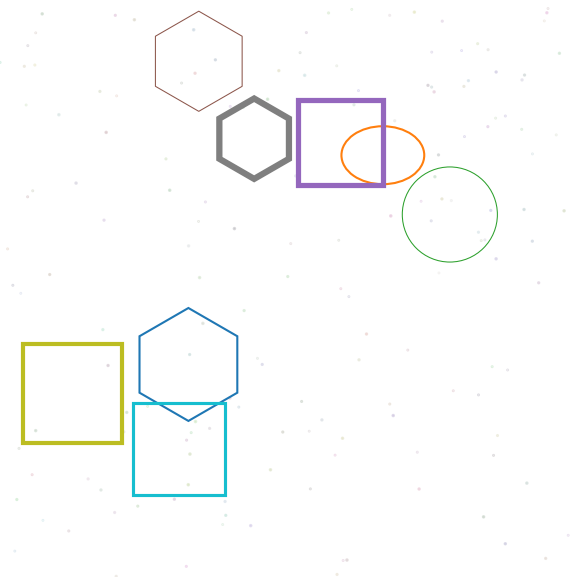[{"shape": "hexagon", "thickness": 1, "radius": 0.49, "center": [0.326, 0.368]}, {"shape": "oval", "thickness": 1, "radius": 0.36, "center": [0.663, 0.73]}, {"shape": "circle", "thickness": 0.5, "radius": 0.41, "center": [0.779, 0.628]}, {"shape": "square", "thickness": 2.5, "radius": 0.37, "center": [0.59, 0.752]}, {"shape": "hexagon", "thickness": 0.5, "radius": 0.43, "center": [0.344, 0.893]}, {"shape": "hexagon", "thickness": 3, "radius": 0.35, "center": [0.44, 0.759]}, {"shape": "square", "thickness": 2, "radius": 0.43, "center": [0.126, 0.318]}, {"shape": "square", "thickness": 1.5, "radius": 0.4, "center": [0.31, 0.222]}]